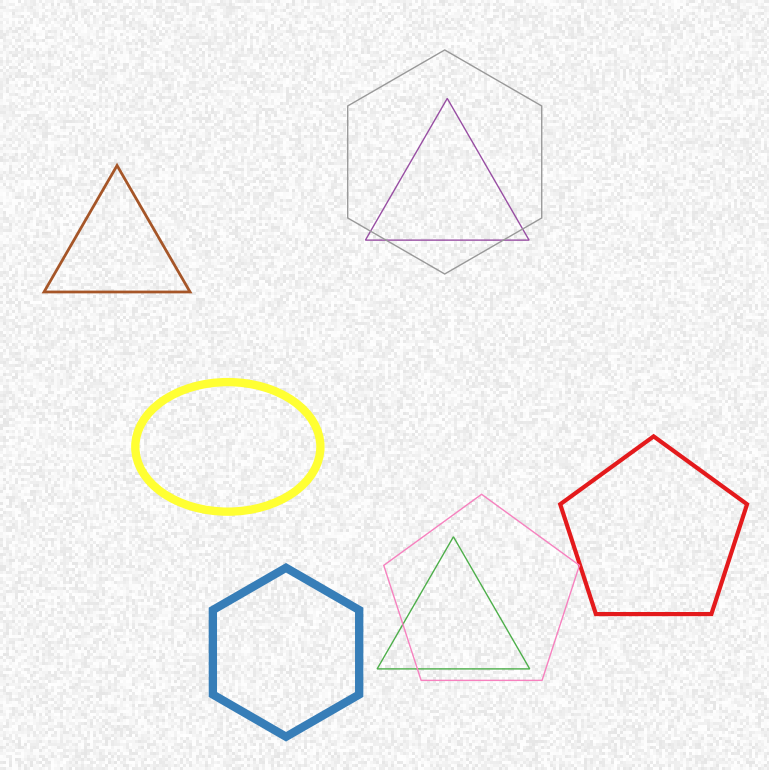[{"shape": "pentagon", "thickness": 1.5, "radius": 0.64, "center": [0.849, 0.306]}, {"shape": "hexagon", "thickness": 3, "radius": 0.55, "center": [0.371, 0.153]}, {"shape": "triangle", "thickness": 0.5, "radius": 0.57, "center": [0.589, 0.188]}, {"shape": "triangle", "thickness": 0.5, "radius": 0.61, "center": [0.581, 0.75]}, {"shape": "oval", "thickness": 3, "radius": 0.6, "center": [0.296, 0.42]}, {"shape": "triangle", "thickness": 1, "radius": 0.55, "center": [0.152, 0.676]}, {"shape": "pentagon", "thickness": 0.5, "radius": 0.67, "center": [0.625, 0.224]}, {"shape": "hexagon", "thickness": 0.5, "radius": 0.73, "center": [0.578, 0.79]}]